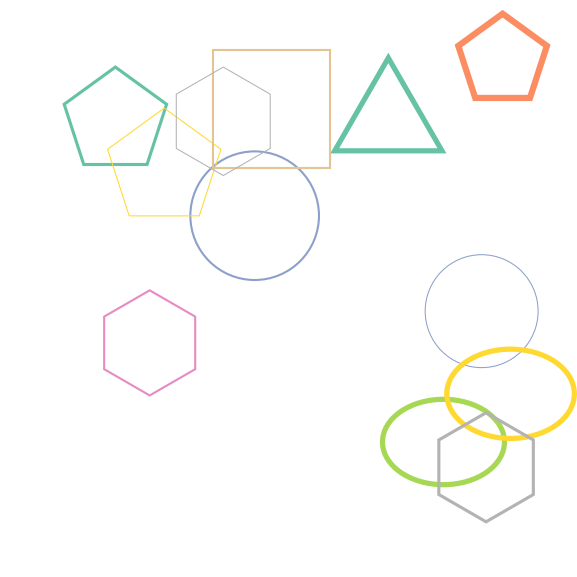[{"shape": "pentagon", "thickness": 1.5, "radius": 0.47, "center": [0.2, 0.79]}, {"shape": "triangle", "thickness": 2.5, "radius": 0.54, "center": [0.672, 0.792]}, {"shape": "pentagon", "thickness": 3, "radius": 0.4, "center": [0.87, 0.895]}, {"shape": "circle", "thickness": 0.5, "radius": 0.49, "center": [0.834, 0.46]}, {"shape": "circle", "thickness": 1, "radius": 0.56, "center": [0.441, 0.626]}, {"shape": "hexagon", "thickness": 1, "radius": 0.46, "center": [0.259, 0.405]}, {"shape": "oval", "thickness": 2.5, "radius": 0.53, "center": [0.768, 0.234]}, {"shape": "oval", "thickness": 2.5, "radius": 0.55, "center": [0.884, 0.317]}, {"shape": "pentagon", "thickness": 0.5, "radius": 0.52, "center": [0.284, 0.709]}, {"shape": "square", "thickness": 1, "radius": 0.51, "center": [0.47, 0.811]}, {"shape": "hexagon", "thickness": 0.5, "radius": 0.47, "center": [0.387, 0.789]}, {"shape": "hexagon", "thickness": 1.5, "radius": 0.47, "center": [0.842, 0.19]}]